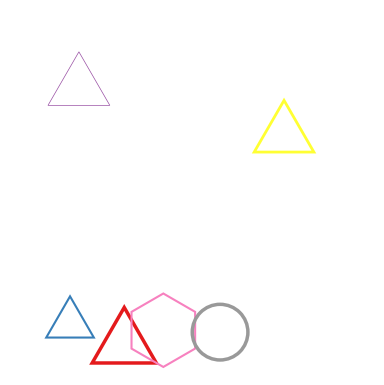[{"shape": "triangle", "thickness": 2.5, "radius": 0.48, "center": [0.323, 0.105]}, {"shape": "triangle", "thickness": 1.5, "radius": 0.36, "center": [0.182, 0.159]}, {"shape": "triangle", "thickness": 0.5, "radius": 0.46, "center": [0.205, 0.773]}, {"shape": "triangle", "thickness": 2, "radius": 0.45, "center": [0.738, 0.65]}, {"shape": "hexagon", "thickness": 1.5, "radius": 0.48, "center": [0.424, 0.142]}, {"shape": "circle", "thickness": 2.5, "radius": 0.36, "center": [0.572, 0.137]}]